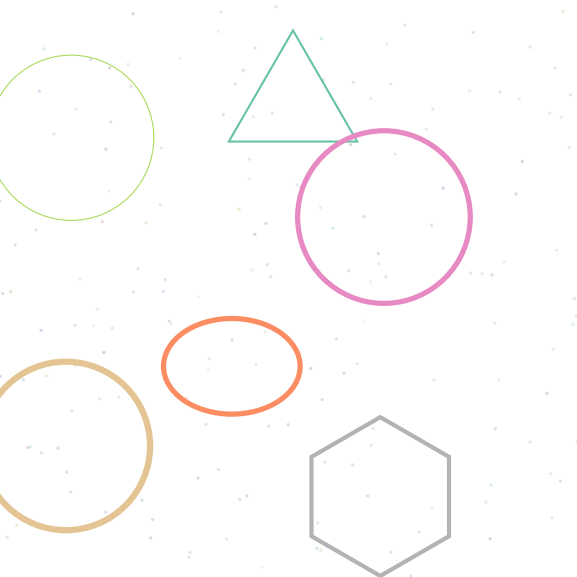[{"shape": "triangle", "thickness": 1, "radius": 0.64, "center": [0.507, 0.818]}, {"shape": "oval", "thickness": 2.5, "radius": 0.59, "center": [0.401, 0.365]}, {"shape": "circle", "thickness": 2.5, "radius": 0.75, "center": [0.665, 0.623]}, {"shape": "circle", "thickness": 0.5, "radius": 0.72, "center": [0.123, 0.761]}, {"shape": "circle", "thickness": 3, "radius": 0.73, "center": [0.114, 0.227]}, {"shape": "hexagon", "thickness": 2, "radius": 0.69, "center": [0.658, 0.139]}]